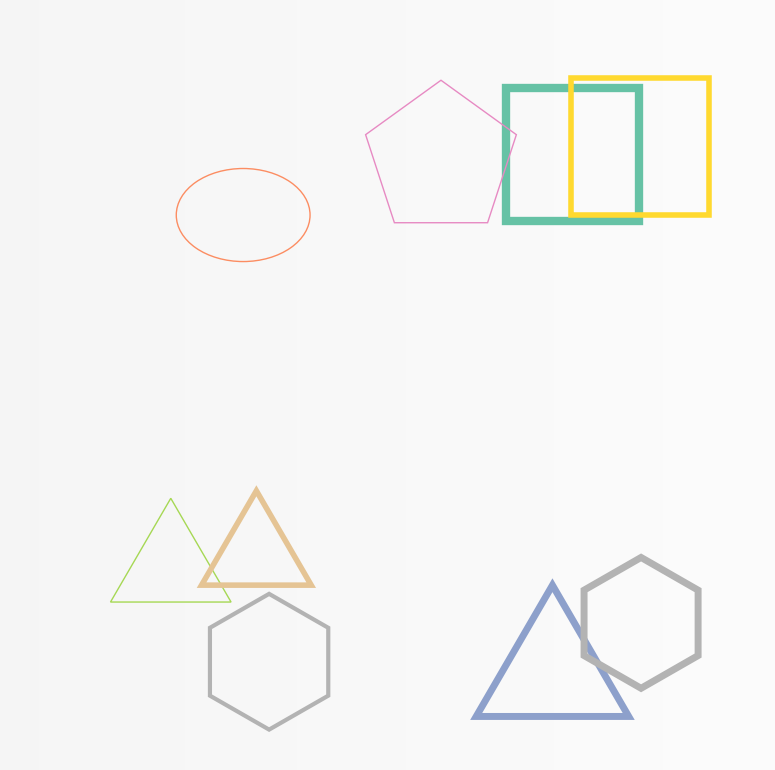[{"shape": "square", "thickness": 3, "radius": 0.43, "center": [0.739, 0.799]}, {"shape": "oval", "thickness": 0.5, "radius": 0.43, "center": [0.314, 0.721]}, {"shape": "triangle", "thickness": 2.5, "radius": 0.57, "center": [0.713, 0.126]}, {"shape": "pentagon", "thickness": 0.5, "radius": 0.51, "center": [0.569, 0.793]}, {"shape": "triangle", "thickness": 0.5, "radius": 0.45, "center": [0.22, 0.263]}, {"shape": "square", "thickness": 2, "radius": 0.45, "center": [0.826, 0.81]}, {"shape": "triangle", "thickness": 2, "radius": 0.41, "center": [0.331, 0.281]}, {"shape": "hexagon", "thickness": 1.5, "radius": 0.44, "center": [0.347, 0.141]}, {"shape": "hexagon", "thickness": 2.5, "radius": 0.42, "center": [0.827, 0.191]}]